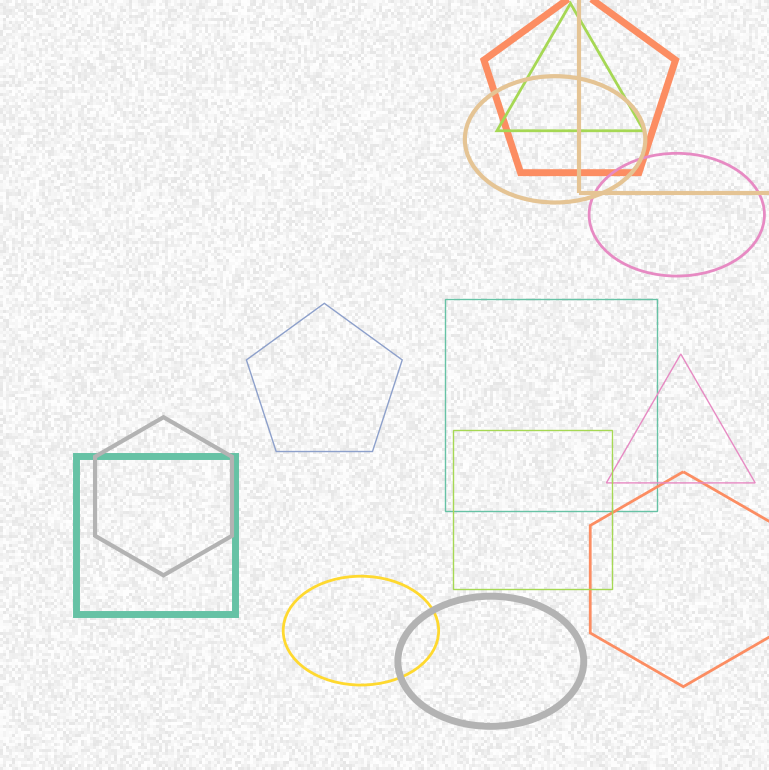[{"shape": "square", "thickness": 0.5, "radius": 0.69, "center": [0.716, 0.474]}, {"shape": "square", "thickness": 2.5, "radius": 0.51, "center": [0.202, 0.305]}, {"shape": "pentagon", "thickness": 2.5, "radius": 0.65, "center": [0.753, 0.882]}, {"shape": "hexagon", "thickness": 1, "radius": 0.7, "center": [0.887, 0.248]}, {"shape": "pentagon", "thickness": 0.5, "radius": 0.53, "center": [0.421, 0.5]}, {"shape": "triangle", "thickness": 0.5, "radius": 0.56, "center": [0.884, 0.429]}, {"shape": "oval", "thickness": 1, "radius": 0.57, "center": [0.879, 0.721]}, {"shape": "square", "thickness": 0.5, "radius": 0.51, "center": [0.691, 0.338]}, {"shape": "triangle", "thickness": 1, "radius": 0.55, "center": [0.741, 0.885]}, {"shape": "oval", "thickness": 1, "radius": 0.5, "center": [0.469, 0.181]}, {"shape": "oval", "thickness": 1.5, "radius": 0.59, "center": [0.721, 0.819]}, {"shape": "square", "thickness": 1.5, "radius": 0.71, "center": [0.894, 0.891]}, {"shape": "hexagon", "thickness": 1.5, "radius": 0.51, "center": [0.212, 0.356]}, {"shape": "oval", "thickness": 2.5, "radius": 0.6, "center": [0.637, 0.141]}]